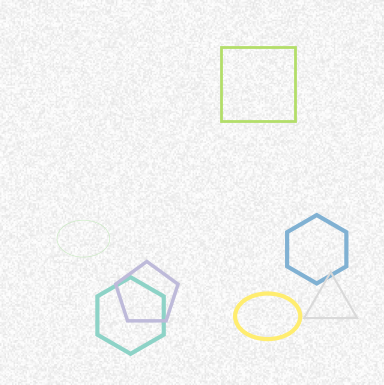[{"shape": "hexagon", "thickness": 3, "radius": 0.5, "center": [0.339, 0.18]}, {"shape": "pentagon", "thickness": 2.5, "radius": 0.43, "center": [0.381, 0.236]}, {"shape": "hexagon", "thickness": 3, "radius": 0.44, "center": [0.823, 0.353]}, {"shape": "square", "thickness": 2, "radius": 0.48, "center": [0.67, 0.782]}, {"shape": "triangle", "thickness": 1.5, "radius": 0.4, "center": [0.859, 0.214]}, {"shape": "oval", "thickness": 0.5, "radius": 0.34, "center": [0.217, 0.38]}, {"shape": "oval", "thickness": 3, "radius": 0.42, "center": [0.695, 0.178]}]